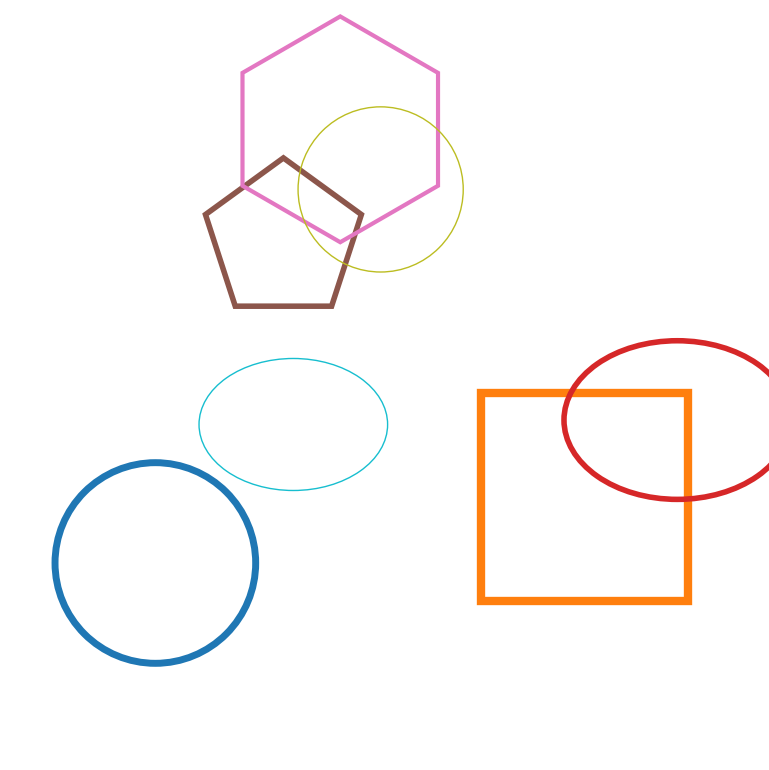[{"shape": "circle", "thickness": 2.5, "radius": 0.65, "center": [0.202, 0.269]}, {"shape": "square", "thickness": 3, "radius": 0.67, "center": [0.759, 0.355]}, {"shape": "oval", "thickness": 2, "radius": 0.74, "center": [0.88, 0.454]}, {"shape": "pentagon", "thickness": 2, "radius": 0.53, "center": [0.368, 0.688]}, {"shape": "hexagon", "thickness": 1.5, "radius": 0.73, "center": [0.442, 0.832]}, {"shape": "circle", "thickness": 0.5, "radius": 0.54, "center": [0.494, 0.754]}, {"shape": "oval", "thickness": 0.5, "radius": 0.61, "center": [0.381, 0.449]}]